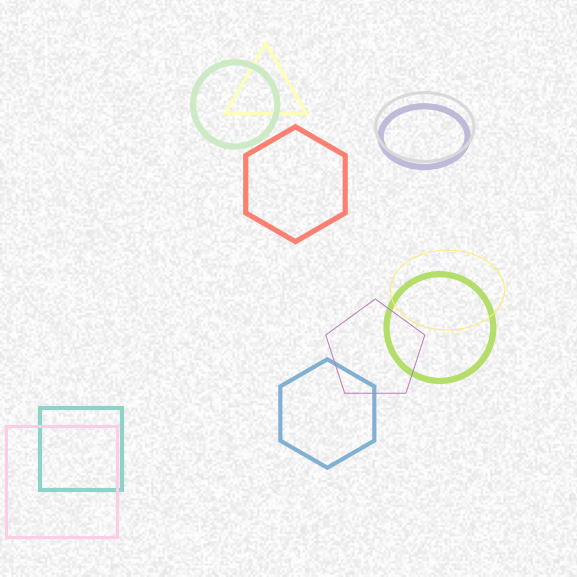[{"shape": "square", "thickness": 2, "radius": 0.36, "center": [0.14, 0.221]}, {"shape": "triangle", "thickness": 1.5, "radius": 0.41, "center": [0.46, 0.843]}, {"shape": "oval", "thickness": 3, "radius": 0.38, "center": [0.734, 0.762]}, {"shape": "hexagon", "thickness": 2.5, "radius": 0.5, "center": [0.512, 0.68]}, {"shape": "hexagon", "thickness": 2, "radius": 0.47, "center": [0.567, 0.283]}, {"shape": "circle", "thickness": 3, "radius": 0.46, "center": [0.762, 0.432]}, {"shape": "square", "thickness": 1.5, "radius": 0.48, "center": [0.107, 0.165]}, {"shape": "oval", "thickness": 1.5, "radius": 0.43, "center": [0.736, 0.779]}, {"shape": "pentagon", "thickness": 0.5, "radius": 0.45, "center": [0.65, 0.391]}, {"shape": "circle", "thickness": 3, "radius": 0.36, "center": [0.407, 0.818]}, {"shape": "oval", "thickness": 0.5, "radius": 0.49, "center": [0.775, 0.497]}]